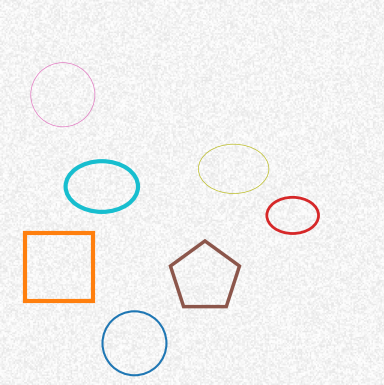[{"shape": "circle", "thickness": 1.5, "radius": 0.42, "center": [0.349, 0.108]}, {"shape": "square", "thickness": 3, "radius": 0.44, "center": [0.153, 0.307]}, {"shape": "oval", "thickness": 2, "radius": 0.34, "center": [0.76, 0.44]}, {"shape": "pentagon", "thickness": 2.5, "radius": 0.47, "center": [0.532, 0.28]}, {"shape": "circle", "thickness": 0.5, "radius": 0.42, "center": [0.163, 0.754]}, {"shape": "oval", "thickness": 0.5, "radius": 0.46, "center": [0.607, 0.561]}, {"shape": "oval", "thickness": 3, "radius": 0.47, "center": [0.264, 0.515]}]